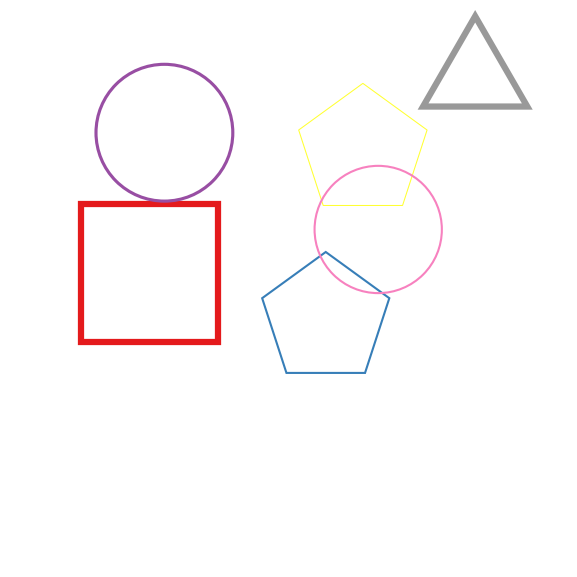[{"shape": "square", "thickness": 3, "radius": 0.6, "center": [0.259, 0.526]}, {"shape": "pentagon", "thickness": 1, "radius": 0.58, "center": [0.564, 0.447]}, {"shape": "circle", "thickness": 1.5, "radius": 0.59, "center": [0.285, 0.769]}, {"shape": "pentagon", "thickness": 0.5, "radius": 0.58, "center": [0.628, 0.738]}, {"shape": "circle", "thickness": 1, "radius": 0.55, "center": [0.655, 0.602]}, {"shape": "triangle", "thickness": 3, "radius": 0.52, "center": [0.823, 0.867]}]